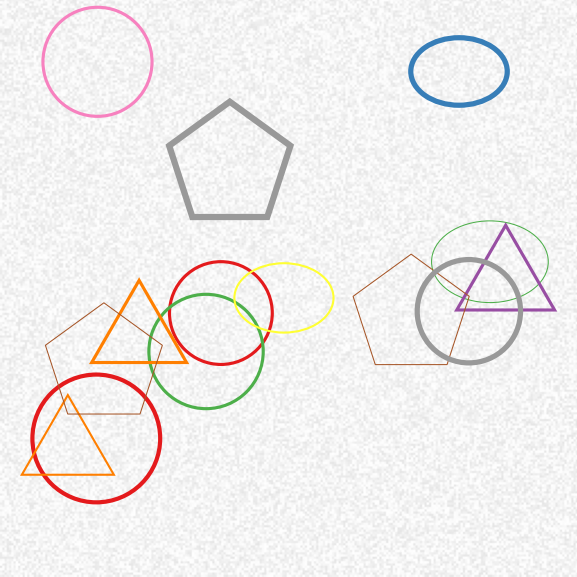[{"shape": "circle", "thickness": 1.5, "radius": 0.44, "center": [0.382, 0.457]}, {"shape": "circle", "thickness": 2, "radius": 0.55, "center": [0.167, 0.24]}, {"shape": "oval", "thickness": 2.5, "radius": 0.42, "center": [0.795, 0.875]}, {"shape": "oval", "thickness": 0.5, "radius": 0.51, "center": [0.848, 0.546]}, {"shape": "circle", "thickness": 1.5, "radius": 0.5, "center": [0.357, 0.39]}, {"shape": "triangle", "thickness": 1.5, "radius": 0.49, "center": [0.876, 0.511]}, {"shape": "triangle", "thickness": 1, "radius": 0.46, "center": [0.117, 0.223]}, {"shape": "triangle", "thickness": 1.5, "radius": 0.47, "center": [0.241, 0.419]}, {"shape": "oval", "thickness": 1, "radius": 0.43, "center": [0.492, 0.483]}, {"shape": "pentagon", "thickness": 0.5, "radius": 0.53, "center": [0.712, 0.453]}, {"shape": "pentagon", "thickness": 0.5, "radius": 0.53, "center": [0.18, 0.368]}, {"shape": "circle", "thickness": 1.5, "radius": 0.47, "center": [0.169, 0.892]}, {"shape": "pentagon", "thickness": 3, "radius": 0.55, "center": [0.398, 0.713]}, {"shape": "circle", "thickness": 2.5, "radius": 0.45, "center": [0.812, 0.46]}]